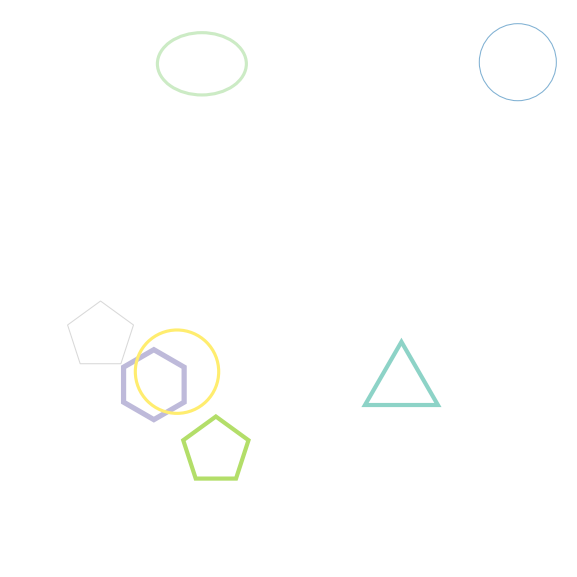[{"shape": "triangle", "thickness": 2, "radius": 0.36, "center": [0.695, 0.334]}, {"shape": "hexagon", "thickness": 2.5, "radius": 0.3, "center": [0.266, 0.333]}, {"shape": "circle", "thickness": 0.5, "radius": 0.33, "center": [0.897, 0.891]}, {"shape": "pentagon", "thickness": 2, "radius": 0.3, "center": [0.374, 0.218]}, {"shape": "pentagon", "thickness": 0.5, "radius": 0.3, "center": [0.174, 0.418]}, {"shape": "oval", "thickness": 1.5, "radius": 0.39, "center": [0.35, 0.889]}, {"shape": "circle", "thickness": 1.5, "radius": 0.36, "center": [0.307, 0.356]}]